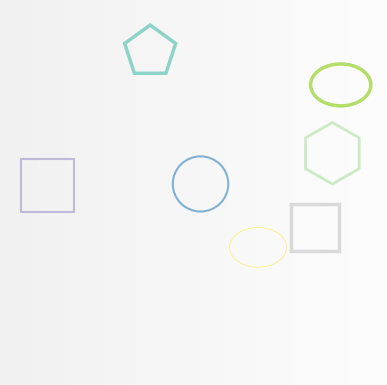[{"shape": "pentagon", "thickness": 2.5, "radius": 0.35, "center": [0.388, 0.866]}, {"shape": "square", "thickness": 1.5, "radius": 0.34, "center": [0.122, 0.517]}, {"shape": "circle", "thickness": 1.5, "radius": 0.36, "center": [0.518, 0.522]}, {"shape": "oval", "thickness": 2.5, "radius": 0.39, "center": [0.879, 0.779]}, {"shape": "square", "thickness": 2.5, "radius": 0.31, "center": [0.812, 0.409]}, {"shape": "hexagon", "thickness": 2, "radius": 0.4, "center": [0.858, 0.602]}, {"shape": "oval", "thickness": 0.5, "radius": 0.37, "center": [0.666, 0.358]}]